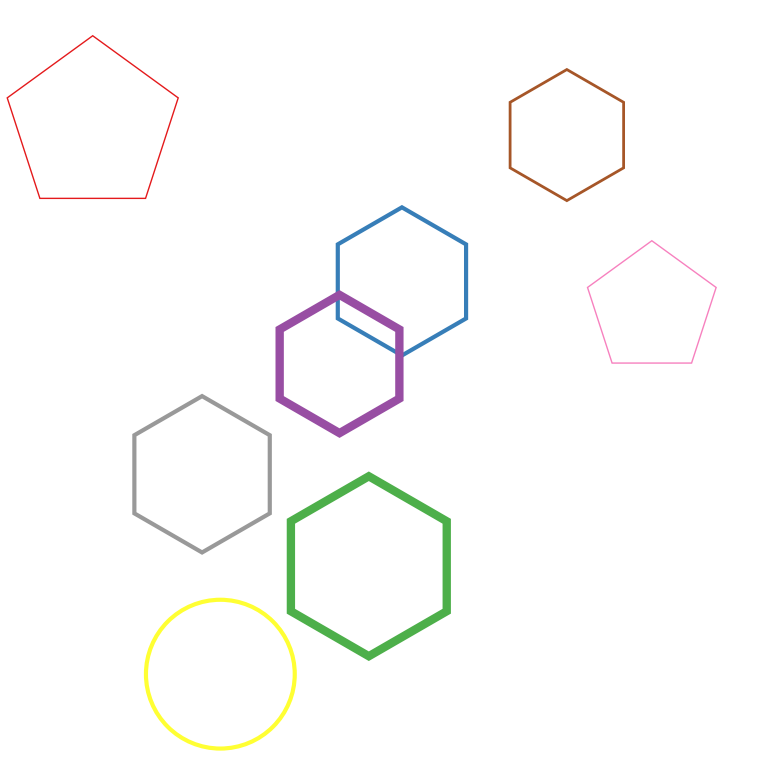[{"shape": "pentagon", "thickness": 0.5, "radius": 0.58, "center": [0.12, 0.837]}, {"shape": "hexagon", "thickness": 1.5, "radius": 0.48, "center": [0.522, 0.635]}, {"shape": "hexagon", "thickness": 3, "radius": 0.58, "center": [0.479, 0.265]}, {"shape": "hexagon", "thickness": 3, "radius": 0.45, "center": [0.441, 0.527]}, {"shape": "circle", "thickness": 1.5, "radius": 0.48, "center": [0.286, 0.124]}, {"shape": "hexagon", "thickness": 1, "radius": 0.43, "center": [0.736, 0.825]}, {"shape": "pentagon", "thickness": 0.5, "radius": 0.44, "center": [0.847, 0.6]}, {"shape": "hexagon", "thickness": 1.5, "radius": 0.51, "center": [0.262, 0.384]}]